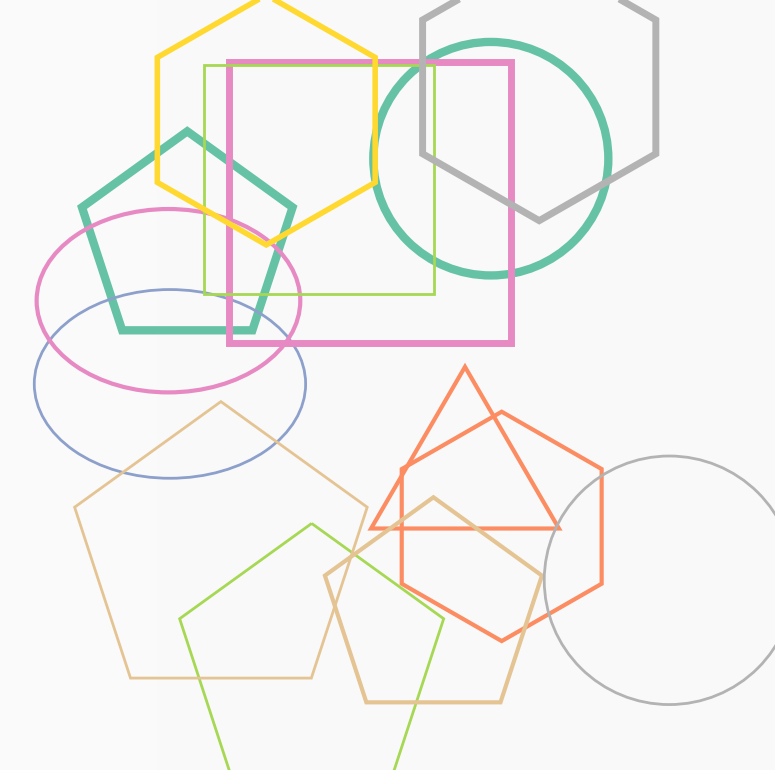[{"shape": "pentagon", "thickness": 3, "radius": 0.71, "center": [0.242, 0.687]}, {"shape": "circle", "thickness": 3, "radius": 0.76, "center": [0.633, 0.794]}, {"shape": "triangle", "thickness": 1.5, "radius": 0.7, "center": [0.6, 0.384]}, {"shape": "hexagon", "thickness": 1.5, "radius": 0.74, "center": [0.647, 0.316]}, {"shape": "oval", "thickness": 1, "radius": 0.88, "center": [0.219, 0.501]}, {"shape": "square", "thickness": 2.5, "radius": 0.91, "center": [0.478, 0.737]}, {"shape": "oval", "thickness": 1.5, "radius": 0.85, "center": [0.217, 0.609]}, {"shape": "square", "thickness": 1, "radius": 0.74, "center": [0.411, 0.767]}, {"shape": "pentagon", "thickness": 1, "radius": 0.9, "center": [0.402, 0.141]}, {"shape": "hexagon", "thickness": 2, "radius": 0.81, "center": [0.344, 0.844]}, {"shape": "pentagon", "thickness": 1, "radius": 0.99, "center": [0.285, 0.28]}, {"shape": "pentagon", "thickness": 1.5, "radius": 0.74, "center": [0.559, 0.207]}, {"shape": "circle", "thickness": 1, "radius": 0.81, "center": [0.864, 0.246]}, {"shape": "hexagon", "thickness": 2.5, "radius": 0.87, "center": [0.696, 0.887]}]